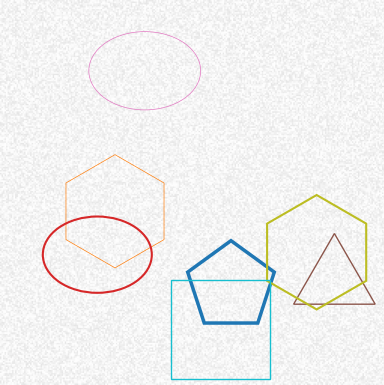[{"shape": "pentagon", "thickness": 2.5, "radius": 0.59, "center": [0.6, 0.257]}, {"shape": "hexagon", "thickness": 0.5, "radius": 0.74, "center": [0.299, 0.451]}, {"shape": "oval", "thickness": 1.5, "radius": 0.71, "center": [0.253, 0.339]}, {"shape": "triangle", "thickness": 1, "radius": 0.61, "center": [0.869, 0.271]}, {"shape": "oval", "thickness": 0.5, "radius": 0.73, "center": [0.376, 0.816]}, {"shape": "hexagon", "thickness": 1.5, "radius": 0.74, "center": [0.822, 0.345]}, {"shape": "square", "thickness": 1, "radius": 0.64, "center": [0.574, 0.145]}]